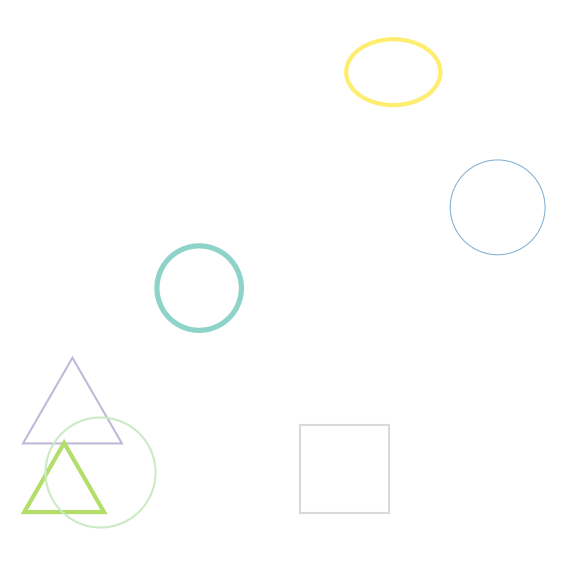[{"shape": "circle", "thickness": 2.5, "radius": 0.37, "center": [0.345, 0.5]}, {"shape": "triangle", "thickness": 1, "radius": 0.49, "center": [0.125, 0.281]}, {"shape": "circle", "thickness": 0.5, "radius": 0.41, "center": [0.862, 0.64]}, {"shape": "triangle", "thickness": 2, "radius": 0.4, "center": [0.111, 0.152]}, {"shape": "square", "thickness": 1, "radius": 0.38, "center": [0.597, 0.187]}, {"shape": "circle", "thickness": 1, "radius": 0.48, "center": [0.174, 0.181]}, {"shape": "oval", "thickness": 2, "radius": 0.41, "center": [0.681, 0.874]}]